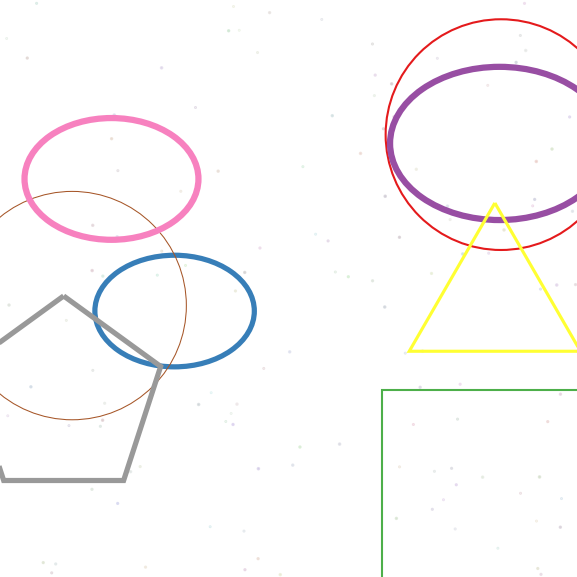[{"shape": "circle", "thickness": 1, "radius": 1.0, "center": [0.868, 0.766]}, {"shape": "oval", "thickness": 2.5, "radius": 0.69, "center": [0.302, 0.461]}, {"shape": "square", "thickness": 1, "radius": 0.98, "center": [0.857, 0.128]}, {"shape": "oval", "thickness": 3, "radius": 0.95, "center": [0.865, 0.751]}, {"shape": "triangle", "thickness": 1.5, "radius": 0.86, "center": [0.857, 0.476]}, {"shape": "circle", "thickness": 0.5, "radius": 0.99, "center": [0.125, 0.47]}, {"shape": "oval", "thickness": 3, "radius": 0.75, "center": [0.193, 0.689]}, {"shape": "pentagon", "thickness": 2.5, "radius": 0.88, "center": [0.11, 0.31]}]